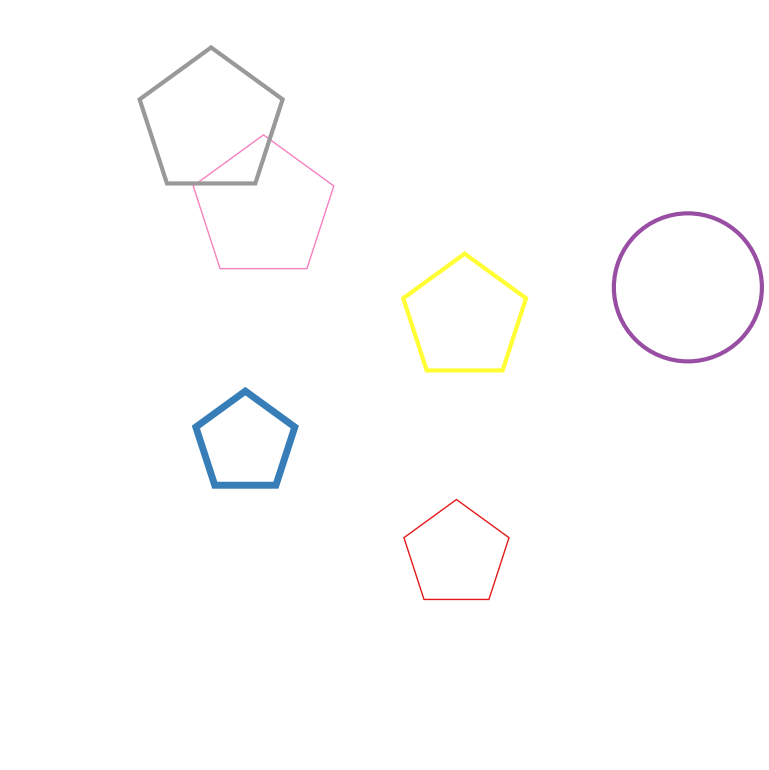[{"shape": "pentagon", "thickness": 0.5, "radius": 0.36, "center": [0.593, 0.28]}, {"shape": "pentagon", "thickness": 2.5, "radius": 0.34, "center": [0.319, 0.424]}, {"shape": "circle", "thickness": 1.5, "radius": 0.48, "center": [0.893, 0.627]}, {"shape": "pentagon", "thickness": 1.5, "radius": 0.42, "center": [0.603, 0.587]}, {"shape": "pentagon", "thickness": 0.5, "radius": 0.48, "center": [0.342, 0.729]}, {"shape": "pentagon", "thickness": 1.5, "radius": 0.49, "center": [0.274, 0.841]}]